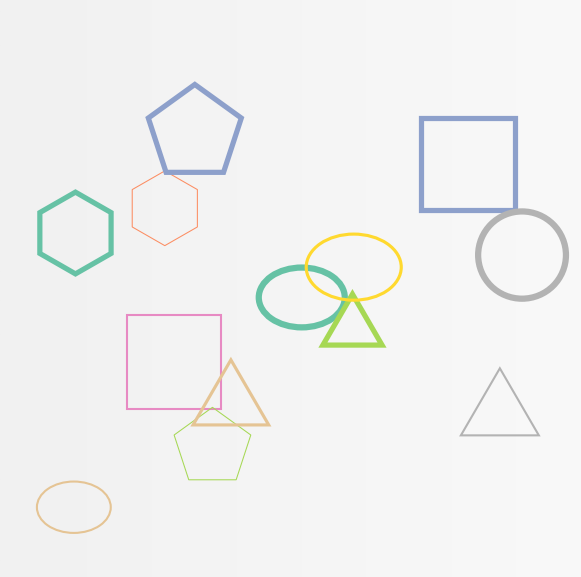[{"shape": "oval", "thickness": 3, "radius": 0.37, "center": [0.519, 0.484]}, {"shape": "hexagon", "thickness": 2.5, "radius": 0.35, "center": [0.13, 0.596]}, {"shape": "hexagon", "thickness": 0.5, "radius": 0.32, "center": [0.284, 0.638]}, {"shape": "pentagon", "thickness": 2.5, "radius": 0.42, "center": [0.335, 0.769]}, {"shape": "square", "thickness": 2.5, "radius": 0.4, "center": [0.805, 0.715]}, {"shape": "square", "thickness": 1, "radius": 0.4, "center": [0.299, 0.372]}, {"shape": "triangle", "thickness": 2.5, "radius": 0.29, "center": [0.606, 0.431]}, {"shape": "pentagon", "thickness": 0.5, "radius": 0.35, "center": [0.366, 0.224]}, {"shape": "oval", "thickness": 1.5, "radius": 0.41, "center": [0.609, 0.537]}, {"shape": "triangle", "thickness": 1.5, "radius": 0.38, "center": [0.397, 0.301]}, {"shape": "oval", "thickness": 1, "radius": 0.32, "center": [0.127, 0.121]}, {"shape": "circle", "thickness": 3, "radius": 0.38, "center": [0.898, 0.557]}, {"shape": "triangle", "thickness": 1, "radius": 0.39, "center": [0.86, 0.284]}]